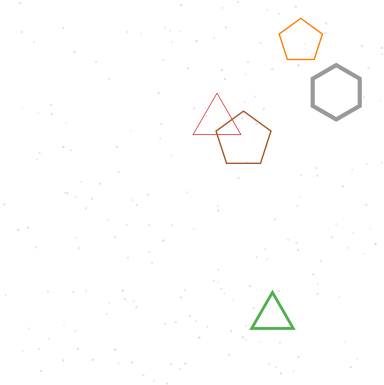[{"shape": "triangle", "thickness": 0.5, "radius": 0.36, "center": [0.564, 0.686]}, {"shape": "triangle", "thickness": 2, "radius": 0.31, "center": [0.708, 0.178]}, {"shape": "pentagon", "thickness": 1, "radius": 0.3, "center": [0.781, 0.893]}, {"shape": "pentagon", "thickness": 1, "radius": 0.37, "center": [0.633, 0.636]}, {"shape": "hexagon", "thickness": 3, "radius": 0.35, "center": [0.873, 0.76]}]